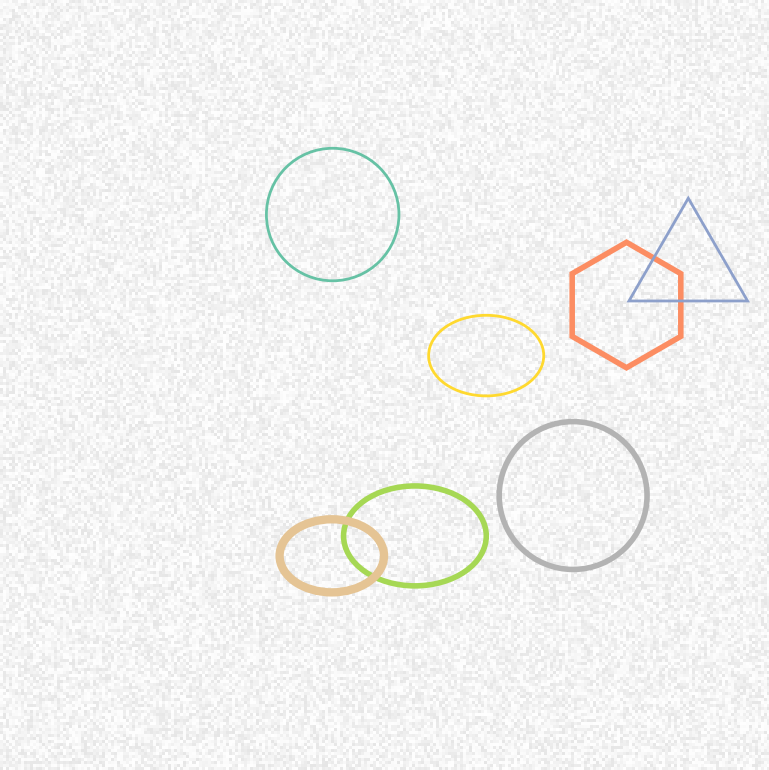[{"shape": "circle", "thickness": 1, "radius": 0.43, "center": [0.432, 0.721]}, {"shape": "hexagon", "thickness": 2, "radius": 0.41, "center": [0.814, 0.604]}, {"shape": "triangle", "thickness": 1, "radius": 0.44, "center": [0.894, 0.654]}, {"shape": "oval", "thickness": 2, "radius": 0.46, "center": [0.539, 0.304]}, {"shape": "oval", "thickness": 1, "radius": 0.37, "center": [0.631, 0.538]}, {"shape": "oval", "thickness": 3, "radius": 0.34, "center": [0.431, 0.278]}, {"shape": "circle", "thickness": 2, "radius": 0.48, "center": [0.744, 0.356]}]